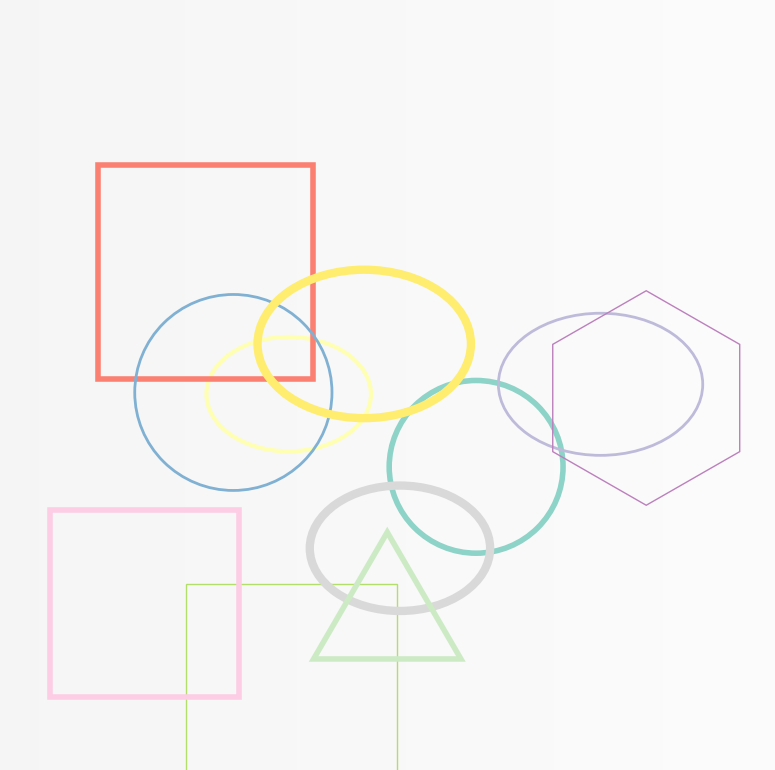[{"shape": "circle", "thickness": 2, "radius": 0.56, "center": [0.614, 0.394]}, {"shape": "oval", "thickness": 1.5, "radius": 0.53, "center": [0.373, 0.488]}, {"shape": "oval", "thickness": 1, "radius": 0.66, "center": [0.775, 0.501]}, {"shape": "square", "thickness": 2, "radius": 0.69, "center": [0.266, 0.646]}, {"shape": "circle", "thickness": 1, "radius": 0.64, "center": [0.301, 0.49]}, {"shape": "square", "thickness": 0.5, "radius": 0.68, "center": [0.376, 0.106]}, {"shape": "square", "thickness": 2, "radius": 0.61, "center": [0.187, 0.216]}, {"shape": "oval", "thickness": 3, "radius": 0.58, "center": [0.516, 0.288]}, {"shape": "hexagon", "thickness": 0.5, "radius": 0.7, "center": [0.834, 0.483]}, {"shape": "triangle", "thickness": 2, "radius": 0.55, "center": [0.5, 0.199]}, {"shape": "oval", "thickness": 3, "radius": 0.69, "center": [0.47, 0.553]}]